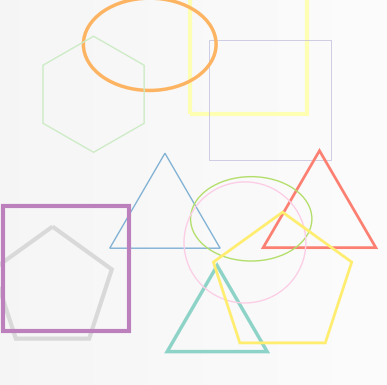[{"shape": "triangle", "thickness": 2.5, "radius": 0.74, "center": [0.56, 0.161]}, {"shape": "square", "thickness": 3, "radius": 0.75, "center": [0.642, 0.856]}, {"shape": "square", "thickness": 0.5, "radius": 0.78, "center": [0.697, 0.74]}, {"shape": "triangle", "thickness": 2, "radius": 0.84, "center": [0.824, 0.441]}, {"shape": "triangle", "thickness": 1, "radius": 0.82, "center": [0.426, 0.437]}, {"shape": "oval", "thickness": 2.5, "radius": 0.86, "center": [0.386, 0.885]}, {"shape": "oval", "thickness": 1, "radius": 0.78, "center": [0.648, 0.432]}, {"shape": "circle", "thickness": 1, "radius": 0.79, "center": [0.632, 0.37]}, {"shape": "pentagon", "thickness": 3, "radius": 0.8, "center": [0.135, 0.251]}, {"shape": "square", "thickness": 3, "radius": 0.81, "center": [0.17, 0.302]}, {"shape": "hexagon", "thickness": 1, "radius": 0.75, "center": [0.241, 0.755]}, {"shape": "pentagon", "thickness": 2, "radius": 0.94, "center": [0.729, 0.261]}]